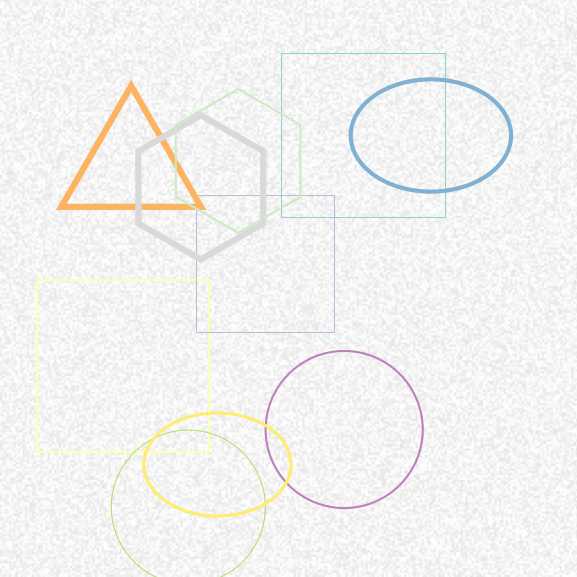[{"shape": "square", "thickness": 0.5, "radius": 0.71, "center": [0.628, 0.765]}, {"shape": "square", "thickness": 1, "radius": 0.74, "center": [0.213, 0.365]}, {"shape": "square", "thickness": 0.5, "radius": 0.6, "center": [0.459, 0.543]}, {"shape": "oval", "thickness": 2, "radius": 0.69, "center": [0.746, 0.765]}, {"shape": "triangle", "thickness": 3, "radius": 0.7, "center": [0.227, 0.711]}, {"shape": "circle", "thickness": 0.5, "radius": 0.67, "center": [0.326, 0.121]}, {"shape": "hexagon", "thickness": 3, "radius": 0.62, "center": [0.348, 0.675]}, {"shape": "circle", "thickness": 1, "radius": 0.68, "center": [0.596, 0.255]}, {"shape": "hexagon", "thickness": 1, "radius": 0.62, "center": [0.412, 0.721]}, {"shape": "oval", "thickness": 1.5, "radius": 0.64, "center": [0.376, 0.195]}]